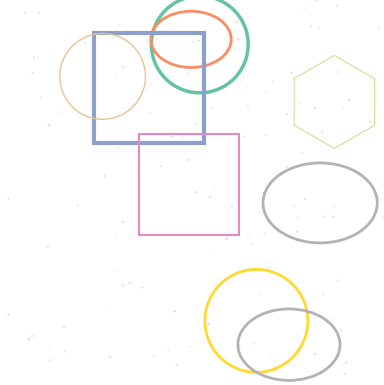[{"shape": "circle", "thickness": 2.5, "radius": 0.63, "center": [0.519, 0.885]}, {"shape": "oval", "thickness": 2, "radius": 0.52, "center": [0.496, 0.898]}, {"shape": "square", "thickness": 3, "radius": 0.72, "center": [0.388, 0.771]}, {"shape": "square", "thickness": 1.5, "radius": 0.65, "center": [0.49, 0.52]}, {"shape": "hexagon", "thickness": 0.5, "radius": 0.6, "center": [0.868, 0.735]}, {"shape": "circle", "thickness": 2, "radius": 0.67, "center": [0.666, 0.167]}, {"shape": "circle", "thickness": 1, "radius": 0.56, "center": [0.267, 0.802]}, {"shape": "oval", "thickness": 2, "radius": 0.66, "center": [0.751, 0.105]}, {"shape": "oval", "thickness": 2, "radius": 0.74, "center": [0.832, 0.473]}]